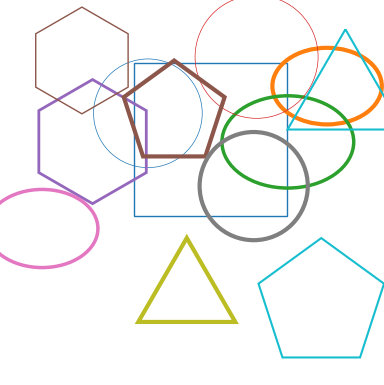[{"shape": "circle", "thickness": 0.5, "radius": 0.71, "center": [0.384, 0.706]}, {"shape": "square", "thickness": 1, "radius": 0.99, "center": [0.547, 0.637]}, {"shape": "oval", "thickness": 3, "radius": 0.71, "center": [0.85, 0.776]}, {"shape": "oval", "thickness": 2.5, "radius": 0.86, "center": [0.748, 0.631]}, {"shape": "circle", "thickness": 0.5, "radius": 0.8, "center": [0.666, 0.852]}, {"shape": "hexagon", "thickness": 2, "radius": 0.81, "center": [0.24, 0.632]}, {"shape": "pentagon", "thickness": 3, "radius": 0.69, "center": [0.452, 0.705]}, {"shape": "hexagon", "thickness": 1, "radius": 0.69, "center": [0.213, 0.843]}, {"shape": "oval", "thickness": 2.5, "radius": 0.72, "center": [0.109, 0.406]}, {"shape": "circle", "thickness": 3, "radius": 0.7, "center": [0.659, 0.517]}, {"shape": "triangle", "thickness": 3, "radius": 0.73, "center": [0.485, 0.236]}, {"shape": "pentagon", "thickness": 1.5, "radius": 0.86, "center": [0.834, 0.21]}, {"shape": "triangle", "thickness": 1.5, "radius": 0.87, "center": [0.897, 0.75]}]